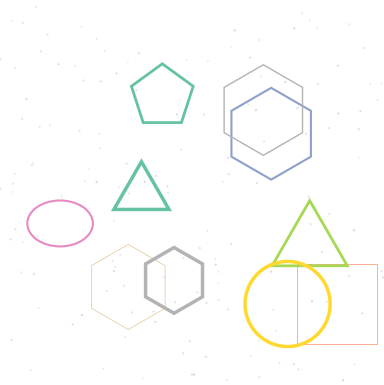[{"shape": "triangle", "thickness": 2.5, "radius": 0.41, "center": [0.367, 0.497]}, {"shape": "pentagon", "thickness": 2, "radius": 0.42, "center": [0.422, 0.75]}, {"shape": "square", "thickness": 0.5, "radius": 0.52, "center": [0.876, 0.21]}, {"shape": "hexagon", "thickness": 1.5, "radius": 0.6, "center": [0.704, 0.653]}, {"shape": "oval", "thickness": 1.5, "radius": 0.43, "center": [0.156, 0.42]}, {"shape": "triangle", "thickness": 2, "radius": 0.56, "center": [0.804, 0.366]}, {"shape": "circle", "thickness": 2.5, "radius": 0.55, "center": [0.747, 0.21]}, {"shape": "hexagon", "thickness": 0.5, "radius": 0.55, "center": [0.333, 0.255]}, {"shape": "hexagon", "thickness": 1, "radius": 0.59, "center": [0.684, 0.714]}, {"shape": "hexagon", "thickness": 2.5, "radius": 0.43, "center": [0.452, 0.272]}]